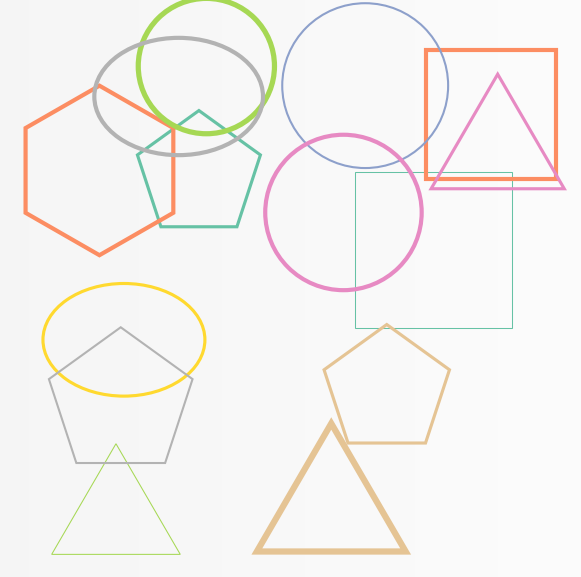[{"shape": "pentagon", "thickness": 1.5, "radius": 0.56, "center": [0.342, 0.696]}, {"shape": "square", "thickness": 0.5, "radius": 0.68, "center": [0.745, 0.566]}, {"shape": "hexagon", "thickness": 2, "radius": 0.73, "center": [0.171, 0.704]}, {"shape": "square", "thickness": 2, "radius": 0.56, "center": [0.844, 0.801]}, {"shape": "circle", "thickness": 1, "radius": 0.71, "center": [0.628, 0.851]}, {"shape": "triangle", "thickness": 1.5, "radius": 0.66, "center": [0.856, 0.738]}, {"shape": "circle", "thickness": 2, "radius": 0.67, "center": [0.591, 0.631]}, {"shape": "circle", "thickness": 2.5, "radius": 0.59, "center": [0.355, 0.885]}, {"shape": "triangle", "thickness": 0.5, "radius": 0.64, "center": [0.2, 0.103]}, {"shape": "oval", "thickness": 1.5, "radius": 0.7, "center": [0.213, 0.411]}, {"shape": "triangle", "thickness": 3, "radius": 0.74, "center": [0.57, 0.118]}, {"shape": "pentagon", "thickness": 1.5, "radius": 0.57, "center": [0.665, 0.324]}, {"shape": "pentagon", "thickness": 1, "radius": 0.65, "center": [0.208, 0.302]}, {"shape": "oval", "thickness": 2, "radius": 0.73, "center": [0.307, 0.832]}]